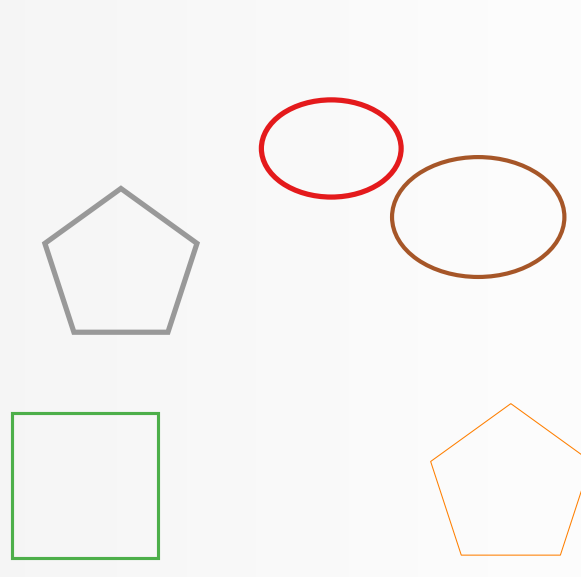[{"shape": "oval", "thickness": 2.5, "radius": 0.6, "center": [0.57, 0.742]}, {"shape": "square", "thickness": 1.5, "radius": 0.63, "center": [0.146, 0.158]}, {"shape": "pentagon", "thickness": 0.5, "radius": 0.73, "center": [0.879, 0.155]}, {"shape": "oval", "thickness": 2, "radius": 0.74, "center": [0.823, 0.623]}, {"shape": "pentagon", "thickness": 2.5, "radius": 0.69, "center": [0.208, 0.535]}]